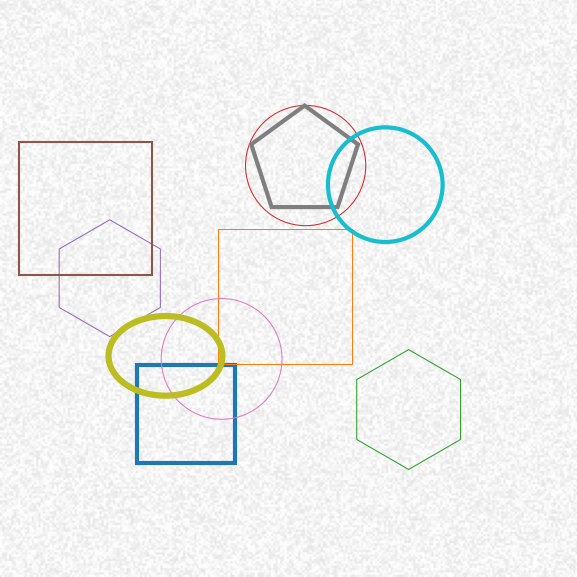[{"shape": "square", "thickness": 2, "radius": 0.42, "center": [0.323, 0.282]}, {"shape": "square", "thickness": 0.5, "radius": 0.58, "center": [0.493, 0.486]}, {"shape": "hexagon", "thickness": 0.5, "radius": 0.52, "center": [0.708, 0.29]}, {"shape": "circle", "thickness": 0.5, "radius": 0.52, "center": [0.529, 0.712]}, {"shape": "hexagon", "thickness": 0.5, "radius": 0.51, "center": [0.19, 0.517]}, {"shape": "square", "thickness": 1, "radius": 0.58, "center": [0.148, 0.638]}, {"shape": "circle", "thickness": 0.5, "radius": 0.52, "center": [0.384, 0.378]}, {"shape": "pentagon", "thickness": 2, "radius": 0.49, "center": [0.527, 0.719]}, {"shape": "oval", "thickness": 3, "radius": 0.49, "center": [0.286, 0.383]}, {"shape": "circle", "thickness": 2, "radius": 0.5, "center": [0.667, 0.679]}]